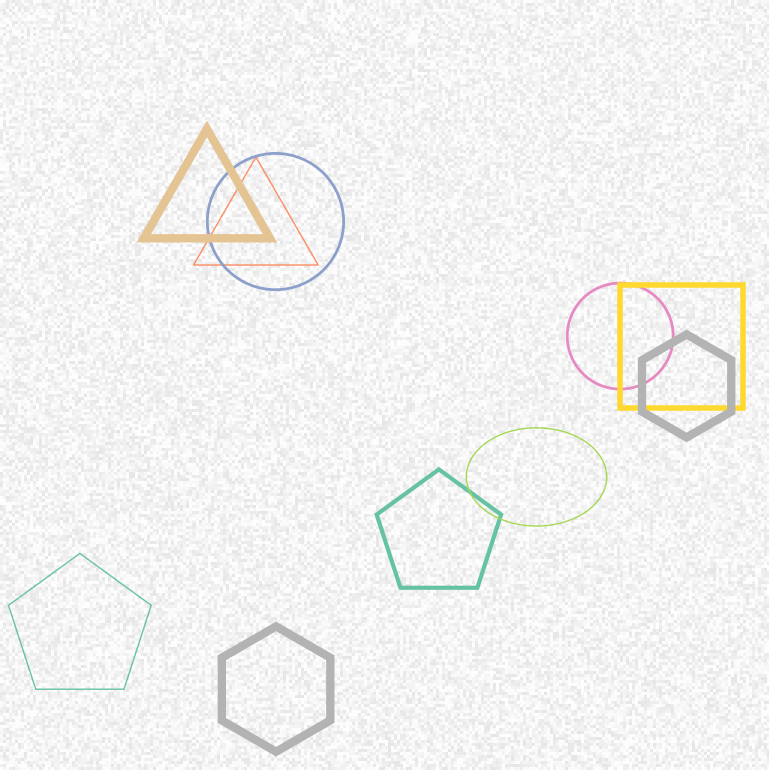[{"shape": "pentagon", "thickness": 1.5, "radius": 0.42, "center": [0.57, 0.305]}, {"shape": "pentagon", "thickness": 0.5, "radius": 0.49, "center": [0.104, 0.184]}, {"shape": "triangle", "thickness": 0.5, "radius": 0.47, "center": [0.332, 0.703]}, {"shape": "circle", "thickness": 1, "radius": 0.44, "center": [0.358, 0.712]}, {"shape": "circle", "thickness": 1, "radius": 0.34, "center": [0.805, 0.564]}, {"shape": "oval", "thickness": 0.5, "radius": 0.46, "center": [0.697, 0.381]}, {"shape": "square", "thickness": 2, "radius": 0.4, "center": [0.885, 0.55]}, {"shape": "triangle", "thickness": 3, "radius": 0.47, "center": [0.269, 0.738]}, {"shape": "hexagon", "thickness": 3, "radius": 0.41, "center": [0.359, 0.105]}, {"shape": "hexagon", "thickness": 3, "radius": 0.33, "center": [0.892, 0.499]}]